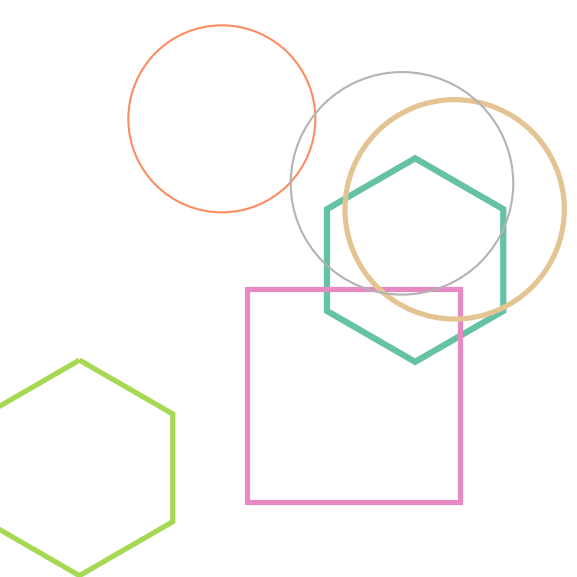[{"shape": "hexagon", "thickness": 3, "radius": 0.88, "center": [0.719, 0.549]}, {"shape": "circle", "thickness": 1, "radius": 0.81, "center": [0.384, 0.793]}, {"shape": "square", "thickness": 2.5, "radius": 0.92, "center": [0.612, 0.314]}, {"shape": "hexagon", "thickness": 2.5, "radius": 0.93, "center": [0.138, 0.189]}, {"shape": "circle", "thickness": 2.5, "radius": 0.95, "center": [0.787, 0.637]}, {"shape": "circle", "thickness": 1, "radius": 0.96, "center": [0.696, 0.682]}]